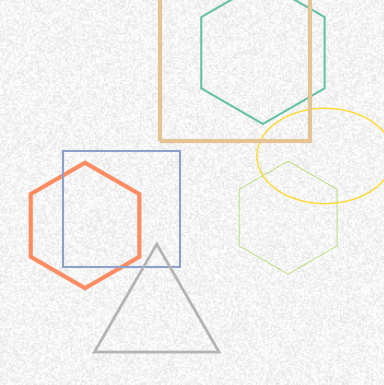[{"shape": "hexagon", "thickness": 1.5, "radius": 0.93, "center": [0.683, 0.863]}, {"shape": "hexagon", "thickness": 3, "radius": 0.81, "center": [0.221, 0.414]}, {"shape": "square", "thickness": 1.5, "radius": 0.76, "center": [0.315, 0.457]}, {"shape": "hexagon", "thickness": 0.5, "radius": 0.73, "center": [0.748, 0.435]}, {"shape": "oval", "thickness": 1, "radius": 0.88, "center": [0.844, 0.595]}, {"shape": "square", "thickness": 3, "radius": 0.97, "center": [0.61, 0.827]}, {"shape": "triangle", "thickness": 2, "radius": 0.93, "center": [0.407, 0.179]}]